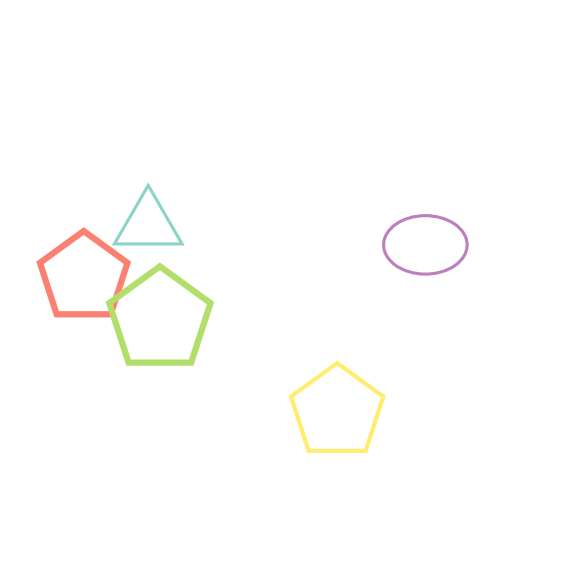[{"shape": "triangle", "thickness": 1.5, "radius": 0.34, "center": [0.257, 0.611]}, {"shape": "pentagon", "thickness": 3, "radius": 0.4, "center": [0.145, 0.519]}, {"shape": "pentagon", "thickness": 3, "radius": 0.46, "center": [0.277, 0.446]}, {"shape": "oval", "thickness": 1.5, "radius": 0.36, "center": [0.737, 0.575]}, {"shape": "pentagon", "thickness": 2, "radius": 0.42, "center": [0.584, 0.286]}]